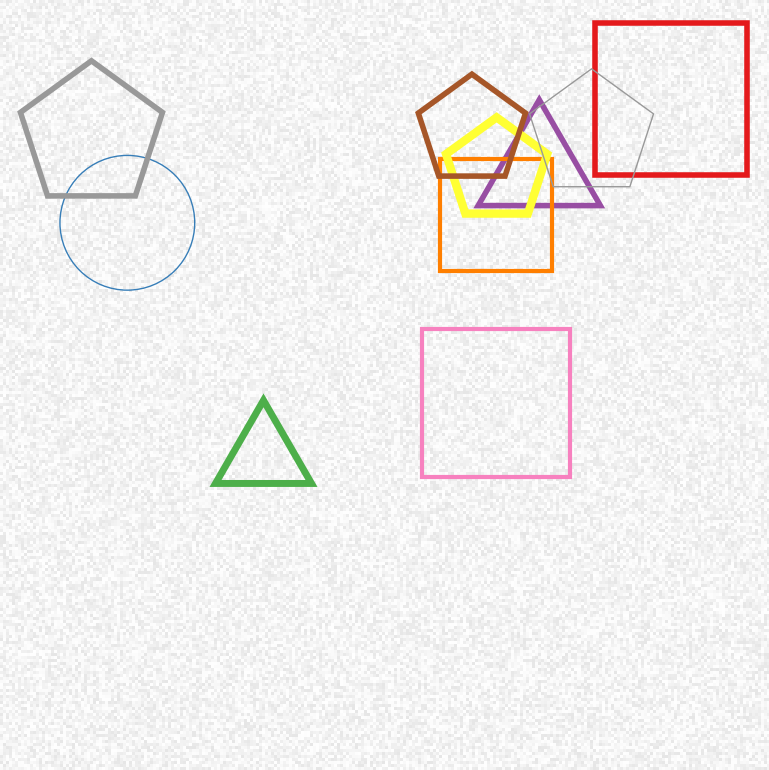[{"shape": "square", "thickness": 2, "radius": 0.5, "center": [0.872, 0.872]}, {"shape": "circle", "thickness": 0.5, "radius": 0.44, "center": [0.165, 0.711]}, {"shape": "triangle", "thickness": 2.5, "radius": 0.36, "center": [0.342, 0.408]}, {"shape": "triangle", "thickness": 2, "radius": 0.46, "center": [0.7, 0.779]}, {"shape": "square", "thickness": 1.5, "radius": 0.36, "center": [0.644, 0.721]}, {"shape": "pentagon", "thickness": 3, "radius": 0.35, "center": [0.645, 0.779]}, {"shape": "pentagon", "thickness": 2, "radius": 0.37, "center": [0.613, 0.831]}, {"shape": "square", "thickness": 1.5, "radius": 0.48, "center": [0.644, 0.476]}, {"shape": "pentagon", "thickness": 0.5, "radius": 0.42, "center": [0.768, 0.826]}, {"shape": "pentagon", "thickness": 2, "radius": 0.48, "center": [0.119, 0.824]}]